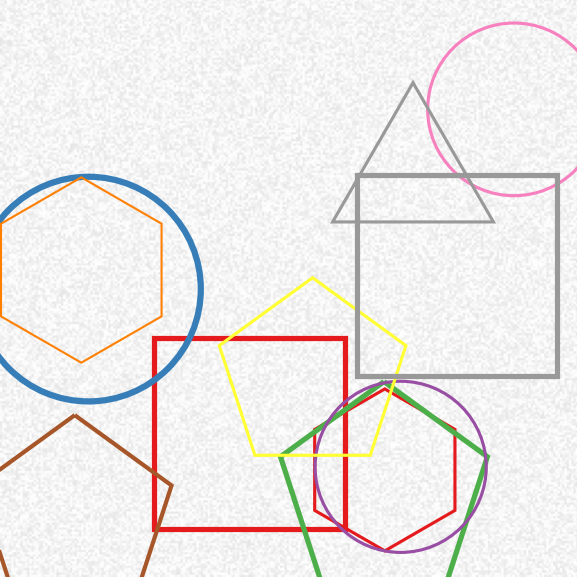[{"shape": "hexagon", "thickness": 1.5, "radius": 0.7, "center": [0.666, 0.185]}, {"shape": "square", "thickness": 2.5, "radius": 0.83, "center": [0.432, 0.249]}, {"shape": "circle", "thickness": 3, "radius": 0.97, "center": [0.153, 0.499]}, {"shape": "pentagon", "thickness": 2.5, "radius": 0.94, "center": [0.665, 0.15]}, {"shape": "circle", "thickness": 1.5, "radius": 0.74, "center": [0.694, 0.191]}, {"shape": "hexagon", "thickness": 1, "radius": 0.8, "center": [0.141, 0.532]}, {"shape": "pentagon", "thickness": 1.5, "radius": 0.85, "center": [0.541, 0.348]}, {"shape": "pentagon", "thickness": 2, "radius": 0.88, "center": [0.129, 0.104]}, {"shape": "circle", "thickness": 1.5, "radius": 0.75, "center": [0.89, 0.81]}, {"shape": "triangle", "thickness": 1.5, "radius": 0.8, "center": [0.715, 0.695]}, {"shape": "square", "thickness": 2.5, "radius": 0.87, "center": [0.792, 0.522]}]